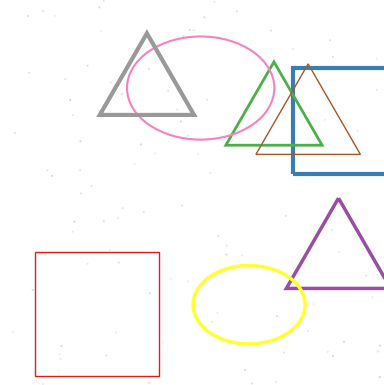[{"shape": "square", "thickness": 1, "radius": 0.8, "center": [0.252, 0.184]}, {"shape": "square", "thickness": 3, "radius": 0.69, "center": [0.9, 0.686]}, {"shape": "triangle", "thickness": 2, "radius": 0.72, "center": [0.712, 0.695]}, {"shape": "triangle", "thickness": 2.5, "radius": 0.78, "center": [0.879, 0.329]}, {"shape": "oval", "thickness": 2.5, "radius": 0.73, "center": [0.647, 0.209]}, {"shape": "triangle", "thickness": 1, "radius": 0.78, "center": [0.8, 0.677]}, {"shape": "oval", "thickness": 1.5, "radius": 0.96, "center": [0.521, 0.771]}, {"shape": "triangle", "thickness": 3, "radius": 0.71, "center": [0.382, 0.772]}]